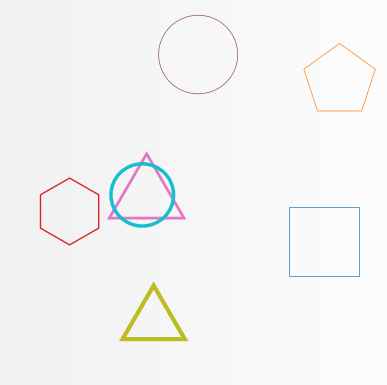[{"shape": "square", "thickness": 0.5, "radius": 0.45, "center": [0.835, 0.372]}, {"shape": "pentagon", "thickness": 0.5, "radius": 0.48, "center": [0.876, 0.79]}, {"shape": "hexagon", "thickness": 1, "radius": 0.43, "center": [0.18, 0.451]}, {"shape": "circle", "thickness": 0.5, "radius": 0.51, "center": [0.511, 0.858]}, {"shape": "triangle", "thickness": 2, "radius": 0.56, "center": [0.378, 0.489]}, {"shape": "triangle", "thickness": 3, "radius": 0.46, "center": [0.397, 0.166]}, {"shape": "circle", "thickness": 2.5, "radius": 0.4, "center": [0.367, 0.494]}]